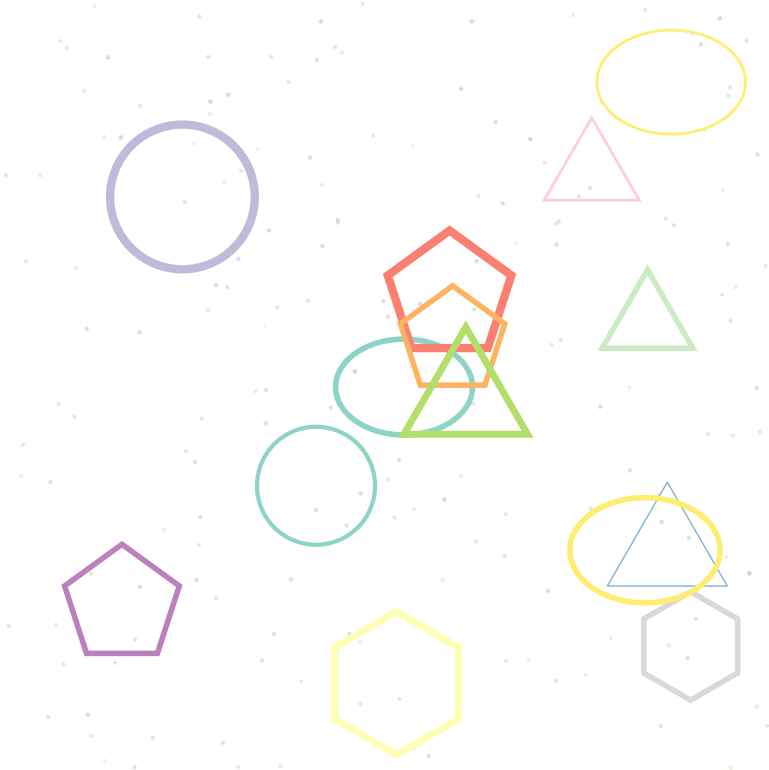[{"shape": "circle", "thickness": 1.5, "radius": 0.38, "center": [0.41, 0.369]}, {"shape": "oval", "thickness": 2, "radius": 0.44, "center": [0.525, 0.497]}, {"shape": "hexagon", "thickness": 2.5, "radius": 0.46, "center": [0.515, 0.113]}, {"shape": "circle", "thickness": 3, "radius": 0.47, "center": [0.237, 0.744]}, {"shape": "pentagon", "thickness": 3, "radius": 0.42, "center": [0.584, 0.616]}, {"shape": "triangle", "thickness": 0.5, "radius": 0.45, "center": [0.867, 0.284]}, {"shape": "pentagon", "thickness": 2, "radius": 0.36, "center": [0.588, 0.557]}, {"shape": "triangle", "thickness": 2.5, "radius": 0.46, "center": [0.605, 0.482]}, {"shape": "triangle", "thickness": 1, "radius": 0.36, "center": [0.768, 0.776]}, {"shape": "hexagon", "thickness": 2, "radius": 0.35, "center": [0.897, 0.161]}, {"shape": "pentagon", "thickness": 2, "radius": 0.39, "center": [0.158, 0.215]}, {"shape": "triangle", "thickness": 2, "radius": 0.34, "center": [0.841, 0.582]}, {"shape": "oval", "thickness": 2, "radius": 0.49, "center": [0.838, 0.285]}, {"shape": "oval", "thickness": 1, "radius": 0.48, "center": [0.872, 0.893]}]